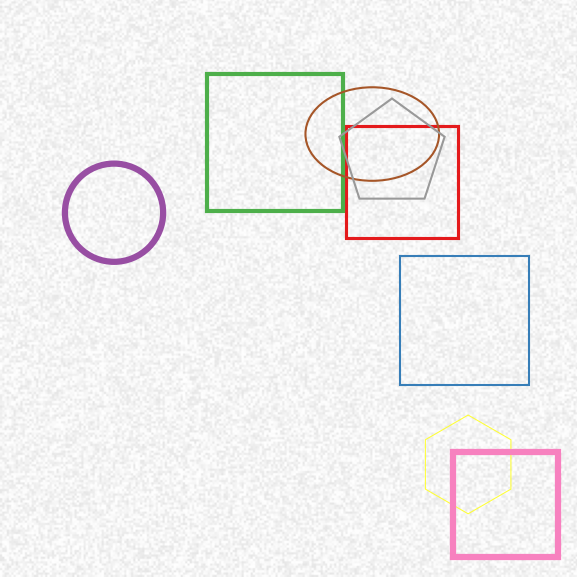[{"shape": "square", "thickness": 1.5, "radius": 0.48, "center": [0.696, 0.684]}, {"shape": "square", "thickness": 1, "radius": 0.56, "center": [0.805, 0.444]}, {"shape": "square", "thickness": 2, "radius": 0.59, "center": [0.476, 0.752]}, {"shape": "circle", "thickness": 3, "radius": 0.43, "center": [0.197, 0.631]}, {"shape": "hexagon", "thickness": 0.5, "radius": 0.43, "center": [0.811, 0.195]}, {"shape": "oval", "thickness": 1, "radius": 0.58, "center": [0.645, 0.767]}, {"shape": "square", "thickness": 3, "radius": 0.45, "center": [0.876, 0.126]}, {"shape": "pentagon", "thickness": 1, "radius": 0.48, "center": [0.679, 0.733]}]